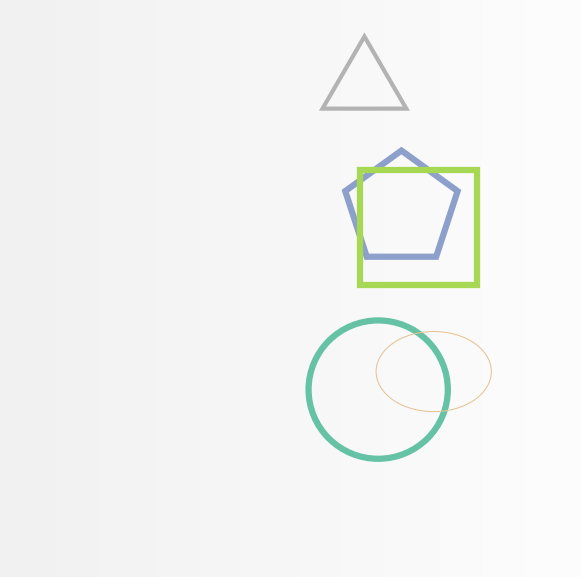[{"shape": "circle", "thickness": 3, "radius": 0.6, "center": [0.651, 0.324]}, {"shape": "pentagon", "thickness": 3, "radius": 0.51, "center": [0.691, 0.637]}, {"shape": "square", "thickness": 3, "radius": 0.5, "center": [0.72, 0.605]}, {"shape": "oval", "thickness": 0.5, "radius": 0.5, "center": [0.746, 0.356]}, {"shape": "triangle", "thickness": 2, "radius": 0.42, "center": [0.627, 0.853]}]